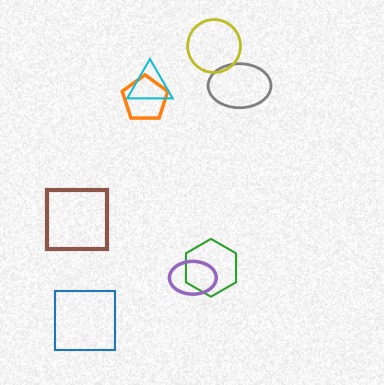[{"shape": "square", "thickness": 1.5, "radius": 0.39, "center": [0.221, 0.168]}, {"shape": "pentagon", "thickness": 2.5, "radius": 0.31, "center": [0.377, 0.744]}, {"shape": "hexagon", "thickness": 1.5, "radius": 0.38, "center": [0.548, 0.304]}, {"shape": "oval", "thickness": 2.5, "radius": 0.3, "center": [0.501, 0.279]}, {"shape": "square", "thickness": 3, "radius": 0.39, "center": [0.2, 0.43]}, {"shape": "oval", "thickness": 2, "radius": 0.41, "center": [0.622, 0.777]}, {"shape": "circle", "thickness": 2, "radius": 0.34, "center": [0.556, 0.88]}, {"shape": "triangle", "thickness": 1.5, "radius": 0.34, "center": [0.389, 0.779]}]